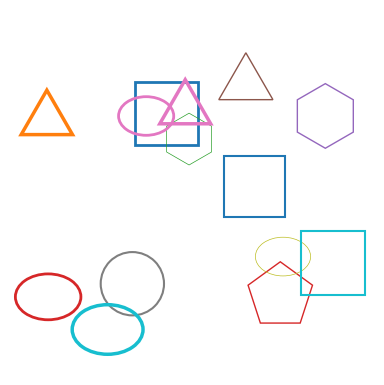[{"shape": "square", "thickness": 1.5, "radius": 0.4, "center": [0.66, 0.517]}, {"shape": "square", "thickness": 2, "radius": 0.41, "center": [0.432, 0.706]}, {"shape": "triangle", "thickness": 2.5, "radius": 0.38, "center": [0.122, 0.689]}, {"shape": "hexagon", "thickness": 0.5, "radius": 0.34, "center": [0.491, 0.639]}, {"shape": "pentagon", "thickness": 1, "radius": 0.44, "center": [0.728, 0.232]}, {"shape": "oval", "thickness": 2, "radius": 0.43, "center": [0.125, 0.229]}, {"shape": "hexagon", "thickness": 1, "radius": 0.42, "center": [0.845, 0.699]}, {"shape": "triangle", "thickness": 1, "radius": 0.41, "center": [0.639, 0.782]}, {"shape": "triangle", "thickness": 2.5, "radius": 0.38, "center": [0.481, 0.717]}, {"shape": "oval", "thickness": 2, "radius": 0.36, "center": [0.38, 0.699]}, {"shape": "circle", "thickness": 1.5, "radius": 0.41, "center": [0.344, 0.263]}, {"shape": "oval", "thickness": 0.5, "radius": 0.36, "center": [0.735, 0.334]}, {"shape": "oval", "thickness": 2.5, "radius": 0.46, "center": [0.28, 0.144]}, {"shape": "square", "thickness": 1.5, "radius": 0.42, "center": [0.866, 0.318]}]